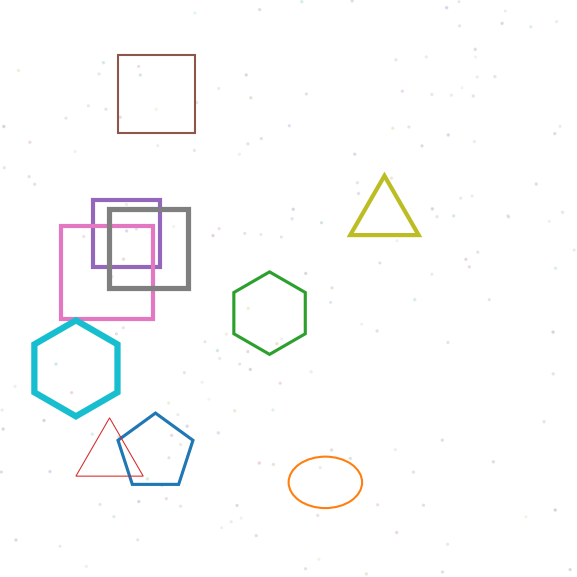[{"shape": "pentagon", "thickness": 1.5, "radius": 0.34, "center": [0.269, 0.216]}, {"shape": "oval", "thickness": 1, "radius": 0.32, "center": [0.563, 0.164]}, {"shape": "hexagon", "thickness": 1.5, "radius": 0.36, "center": [0.467, 0.457]}, {"shape": "triangle", "thickness": 0.5, "radius": 0.34, "center": [0.19, 0.208]}, {"shape": "square", "thickness": 2, "radius": 0.29, "center": [0.219, 0.595]}, {"shape": "square", "thickness": 1, "radius": 0.33, "center": [0.27, 0.836]}, {"shape": "square", "thickness": 2, "radius": 0.4, "center": [0.185, 0.527]}, {"shape": "square", "thickness": 2.5, "radius": 0.34, "center": [0.258, 0.569]}, {"shape": "triangle", "thickness": 2, "radius": 0.34, "center": [0.666, 0.626]}, {"shape": "hexagon", "thickness": 3, "radius": 0.42, "center": [0.131, 0.361]}]